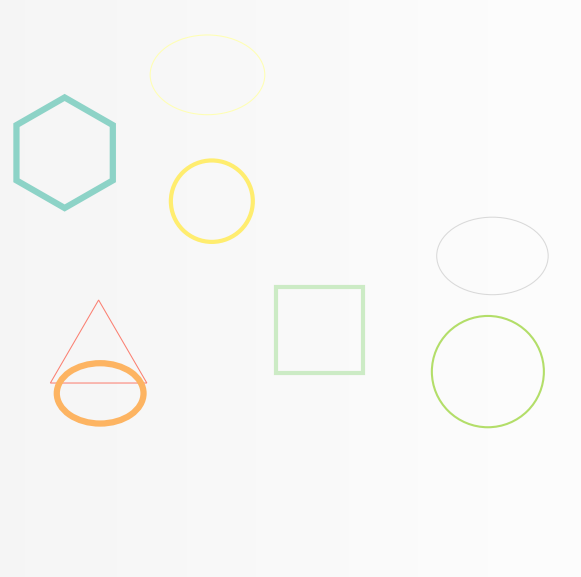[{"shape": "hexagon", "thickness": 3, "radius": 0.48, "center": [0.111, 0.735]}, {"shape": "oval", "thickness": 0.5, "radius": 0.49, "center": [0.357, 0.87]}, {"shape": "triangle", "thickness": 0.5, "radius": 0.48, "center": [0.17, 0.384]}, {"shape": "oval", "thickness": 3, "radius": 0.37, "center": [0.172, 0.318]}, {"shape": "circle", "thickness": 1, "radius": 0.48, "center": [0.839, 0.356]}, {"shape": "oval", "thickness": 0.5, "radius": 0.48, "center": [0.847, 0.556]}, {"shape": "square", "thickness": 2, "radius": 0.38, "center": [0.55, 0.427]}, {"shape": "circle", "thickness": 2, "radius": 0.35, "center": [0.364, 0.651]}]